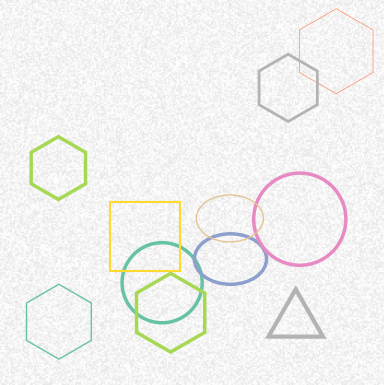[{"shape": "hexagon", "thickness": 1, "radius": 0.49, "center": [0.153, 0.164]}, {"shape": "circle", "thickness": 2.5, "radius": 0.52, "center": [0.421, 0.266]}, {"shape": "hexagon", "thickness": 0.5, "radius": 0.55, "center": [0.873, 0.867]}, {"shape": "oval", "thickness": 2.5, "radius": 0.47, "center": [0.599, 0.327]}, {"shape": "circle", "thickness": 2.5, "radius": 0.6, "center": [0.779, 0.431]}, {"shape": "hexagon", "thickness": 2.5, "radius": 0.51, "center": [0.443, 0.188]}, {"shape": "hexagon", "thickness": 2.5, "radius": 0.41, "center": [0.152, 0.563]}, {"shape": "square", "thickness": 1.5, "radius": 0.45, "center": [0.377, 0.385]}, {"shape": "oval", "thickness": 1, "radius": 0.44, "center": [0.597, 0.433]}, {"shape": "triangle", "thickness": 3, "radius": 0.41, "center": [0.768, 0.167]}, {"shape": "hexagon", "thickness": 2, "radius": 0.44, "center": [0.749, 0.772]}]